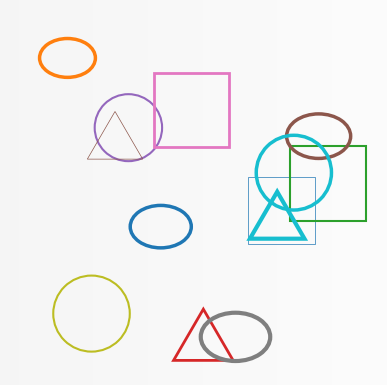[{"shape": "square", "thickness": 0.5, "radius": 0.44, "center": [0.726, 0.452]}, {"shape": "oval", "thickness": 2.5, "radius": 0.39, "center": [0.415, 0.411]}, {"shape": "oval", "thickness": 2.5, "radius": 0.36, "center": [0.174, 0.85]}, {"shape": "square", "thickness": 1.5, "radius": 0.49, "center": [0.846, 0.524]}, {"shape": "triangle", "thickness": 2, "radius": 0.44, "center": [0.525, 0.108]}, {"shape": "circle", "thickness": 1.5, "radius": 0.43, "center": [0.331, 0.668]}, {"shape": "triangle", "thickness": 0.5, "radius": 0.41, "center": [0.297, 0.628]}, {"shape": "oval", "thickness": 2.5, "radius": 0.41, "center": [0.822, 0.646]}, {"shape": "square", "thickness": 2, "radius": 0.48, "center": [0.494, 0.714]}, {"shape": "oval", "thickness": 3, "radius": 0.45, "center": [0.608, 0.125]}, {"shape": "circle", "thickness": 1.5, "radius": 0.49, "center": [0.236, 0.185]}, {"shape": "triangle", "thickness": 3, "radius": 0.41, "center": [0.715, 0.421]}, {"shape": "circle", "thickness": 2.5, "radius": 0.49, "center": [0.758, 0.552]}]